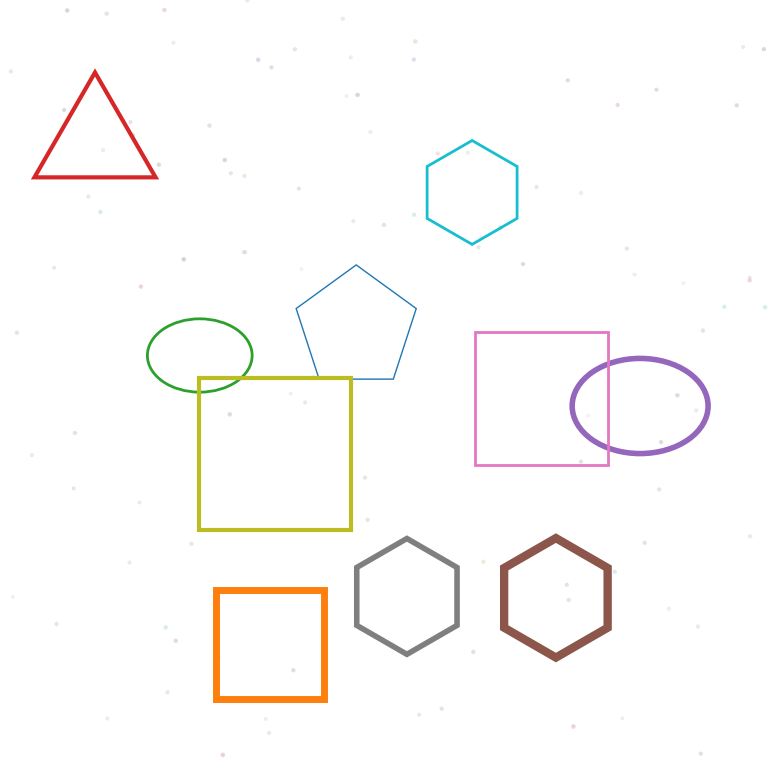[{"shape": "pentagon", "thickness": 0.5, "radius": 0.41, "center": [0.463, 0.574]}, {"shape": "square", "thickness": 2.5, "radius": 0.35, "center": [0.351, 0.163]}, {"shape": "oval", "thickness": 1, "radius": 0.34, "center": [0.259, 0.538]}, {"shape": "triangle", "thickness": 1.5, "radius": 0.45, "center": [0.123, 0.815]}, {"shape": "oval", "thickness": 2, "radius": 0.44, "center": [0.831, 0.473]}, {"shape": "hexagon", "thickness": 3, "radius": 0.39, "center": [0.722, 0.224]}, {"shape": "square", "thickness": 1, "radius": 0.43, "center": [0.703, 0.483]}, {"shape": "hexagon", "thickness": 2, "radius": 0.38, "center": [0.528, 0.225]}, {"shape": "square", "thickness": 1.5, "radius": 0.49, "center": [0.357, 0.41]}, {"shape": "hexagon", "thickness": 1, "radius": 0.34, "center": [0.613, 0.75]}]